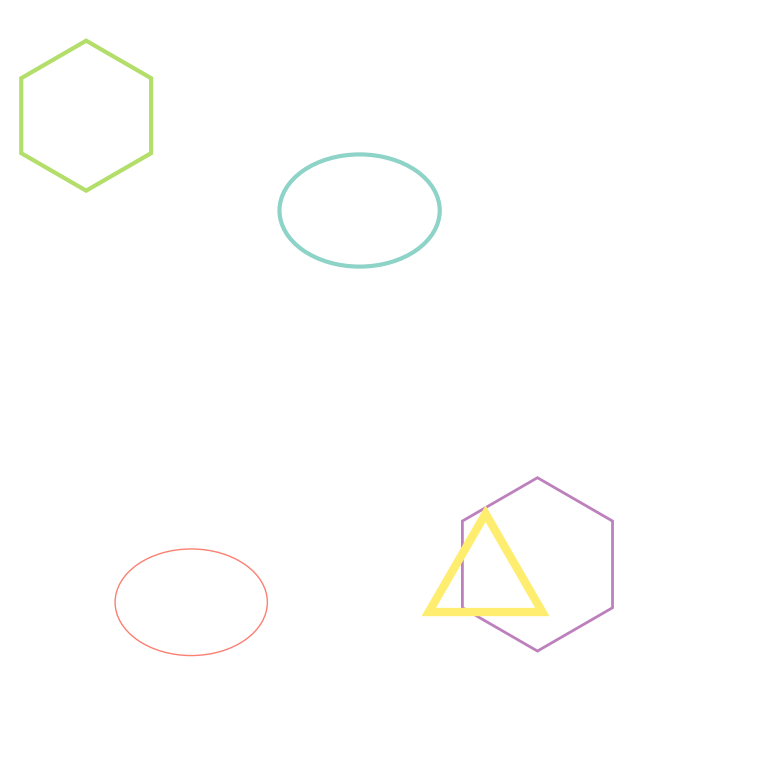[{"shape": "oval", "thickness": 1.5, "radius": 0.52, "center": [0.467, 0.727]}, {"shape": "oval", "thickness": 0.5, "radius": 0.49, "center": [0.248, 0.218]}, {"shape": "hexagon", "thickness": 1.5, "radius": 0.49, "center": [0.112, 0.85]}, {"shape": "hexagon", "thickness": 1, "radius": 0.56, "center": [0.698, 0.267]}, {"shape": "triangle", "thickness": 3, "radius": 0.43, "center": [0.631, 0.248]}]